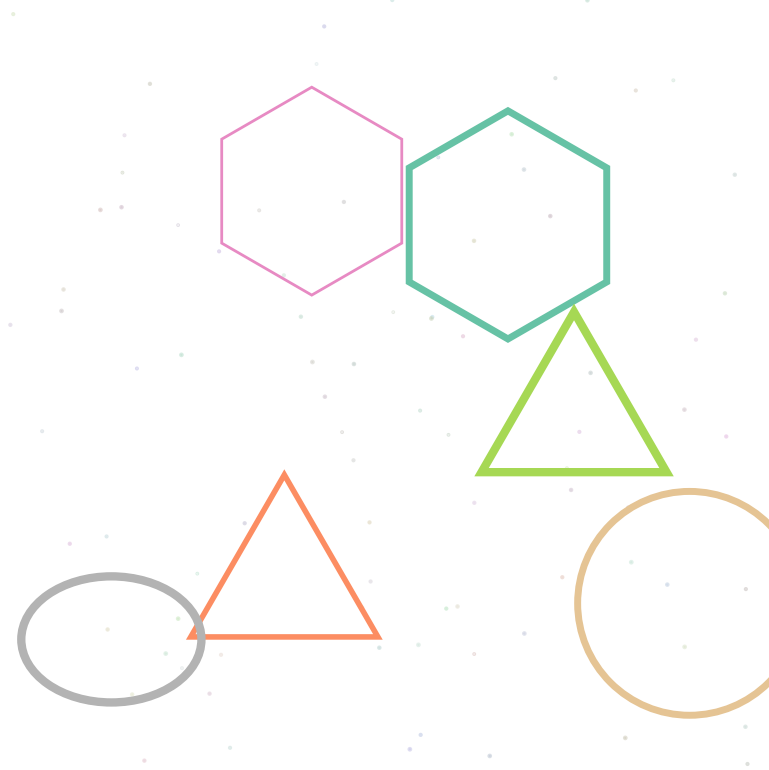[{"shape": "hexagon", "thickness": 2.5, "radius": 0.74, "center": [0.66, 0.708]}, {"shape": "triangle", "thickness": 2, "radius": 0.7, "center": [0.369, 0.243]}, {"shape": "hexagon", "thickness": 1, "radius": 0.68, "center": [0.405, 0.752]}, {"shape": "triangle", "thickness": 3, "radius": 0.69, "center": [0.746, 0.456]}, {"shape": "circle", "thickness": 2.5, "radius": 0.73, "center": [0.896, 0.216]}, {"shape": "oval", "thickness": 3, "radius": 0.58, "center": [0.145, 0.17]}]